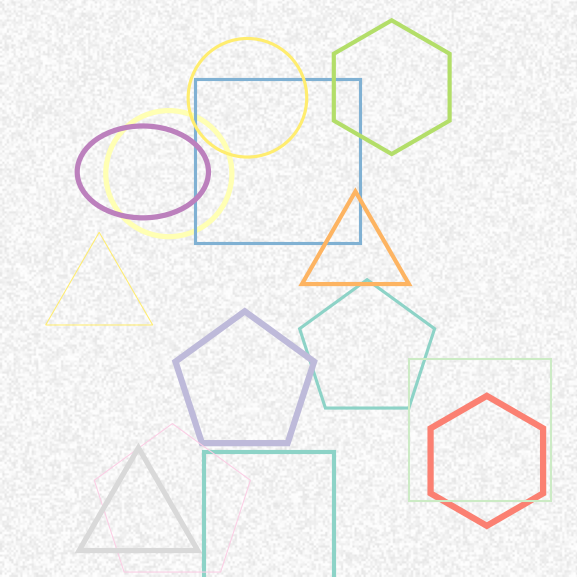[{"shape": "pentagon", "thickness": 1.5, "radius": 0.61, "center": [0.636, 0.392]}, {"shape": "square", "thickness": 2, "radius": 0.56, "center": [0.466, 0.104]}, {"shape": "circle", "thickness": 2.5, "radius": 0.55, "center": [0.292, 0.698]}, {"shape": "pentagon", "thickness": 3, "radius": 0.63, "center": [0.424, 0.334]}, {"shape": "hexagon", "thickness": 3, "radius": 0.56, "center": [0.843, 0.201]}, {"shape": "square", "thickness": 1.5, "radius": 0.71, "center": [0.481, 0.72]}, {"shape": "triangle", "thickness": 2, "radius": 0.53, "center": [0.615, 0.561]}, {"shape": "hexagon", "thickness": 2, "radius": 0.58, "center": [0.678, 0.848]}, {"shape": "pentagon", "thickness": 0.5, "radius": 0.71, "center": [0.298, 0.124]}, {"shape": "triangle", "thickness": 2.5, "radius": 0.59, "center": [0.24, 0.105]}, {"shape": "oval", "thickness": 2.5, "radius": 0.57, "center": [0.247, 0.701]}, {"shape": "square", "thickness": 1, "radius": 0.61, "center": [0.831, 0.254]}, {"shape": "triangle", "thickness": 0.5, "radius": 0.54, "center": [0.172, 0.49]}, {"shape": "circle", "thickness": 1.5, "radius": 0.51, "center": [0.428, 0.83]}]